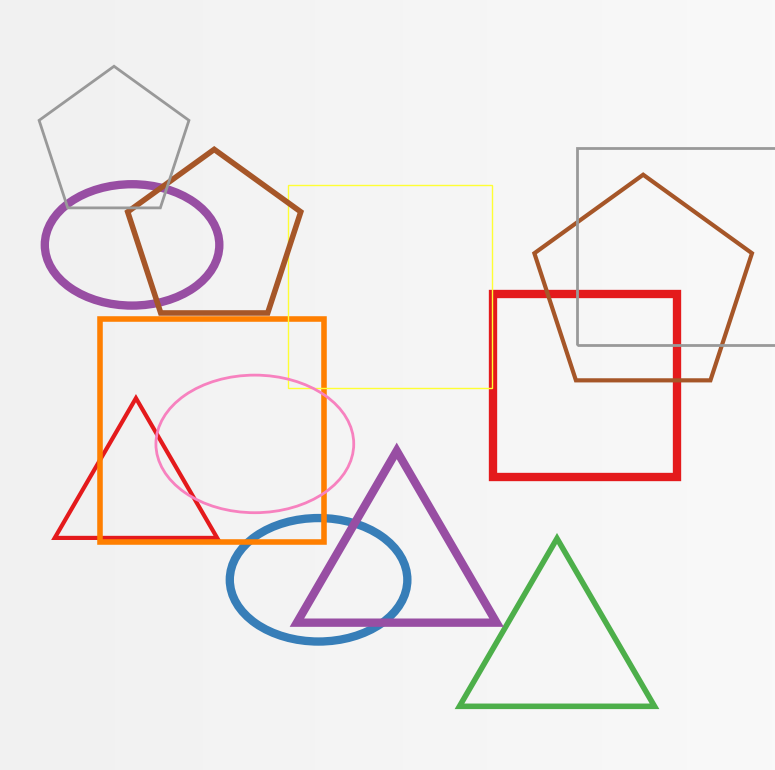[{"shape": "triangle", "thickness": 1.5, "radius": 0.6, "center": [0.175, 0.362]}, {"shape": "square", "thickness": 3, "radius": 0.59, "center": [0.755, 0.499]}, {"shape": "oval", "thickness": 3, "radius": 0.57, "center": [0.411, 0.247]}, {"shape": "triangle", "thickness": 2, "radius": 0.73, "center": [0.719, 0.155]}, {"shape": "triangle", "thickness": 3, "radius": 0.74, "center": [0.512, 0.266]}, {"shape": "oval", "thickness": 3, "radius": 0.56, "center": [0.17, 0.682]}, {"shape": "square", "thickness": 2, "radius": 0.72, "center": [0.273, 0.441]}, {"shape": "square", "thickness": 0.5, "radius": 0.66, "center": [0.503, 0.628]}, {"shape": "pentagon", "thickness": 2, "radius": 0.59, "center": [0.276, 0.689]}, {"shape": "pentagon", "thickness": 1.5, "radius": 0.74, "center": [0.83, 0.625]}, {"shape": "oval", "thickness": 1, "radius": 0.64, "center": [0.329, 0.423]}, {"shape": "pentagon", "thickness": 1, "radius": 0.51, "center": [0.147, 0.812]}, {"shape": "square", "thickness": 1, "radius": 0.64, "center": [0.873, 0.68]}]